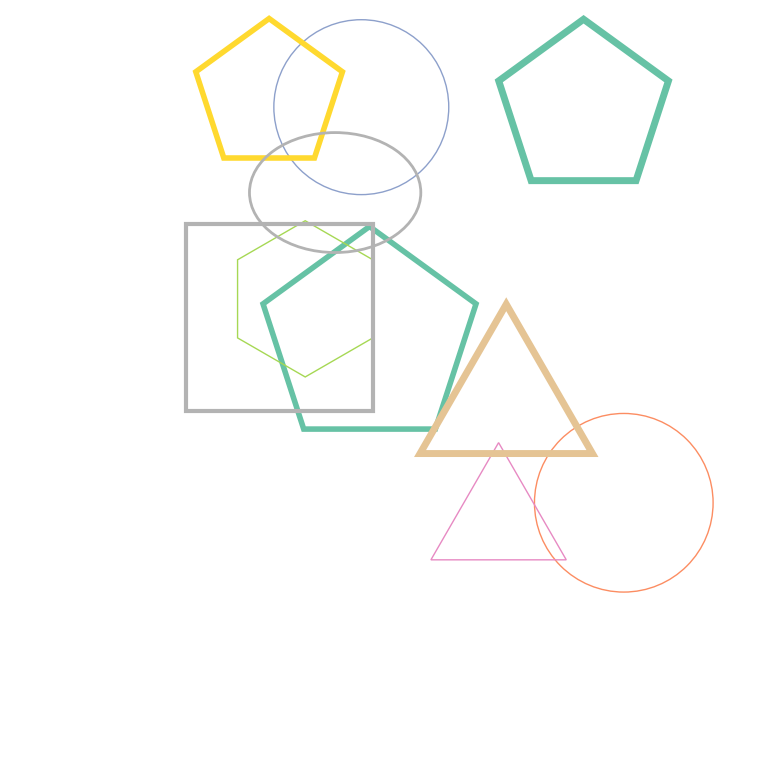[{"shape": "pentagon", "thickness": 2.5, "radius": 0.58, "center": [0.758, 0.859]}, {"shape": "pentagon", "thickness": 2, "radius": 0.73, "center": [0.48, 0.56]}, {"shape": "circle", "thickness": 0.5, "radius": 0.58, "center": [0.81, 0.347]}, {"shape": "circle", "thickness": 0.5, "radius": 0.57, "center": [0.469, 0.861]}, {"shape": "triangle", "thickness": 0.5, "radius": 0.51, "center": [0.648, 0.324]}, {"shape": "hexagon", "thickness": 0.5, "radius": 0.51, "center": [0.396, 0.612]}, {"shape": "pentagon", "thickness": 2, "radius": 0.5, "center": [0.35, 0.876]}, {"shape": "triangle", "thickness": 2.5, "radius": 0.65, "center": [0.657, 0.476]}, {"shape": "square", "thickness": 1.5, "radius": 0.61, "center": [0.364, 0.587]}, {"shape": "oval", "thickness": 1, "radius": 0.56, "center": [0.435, 0.75]}]